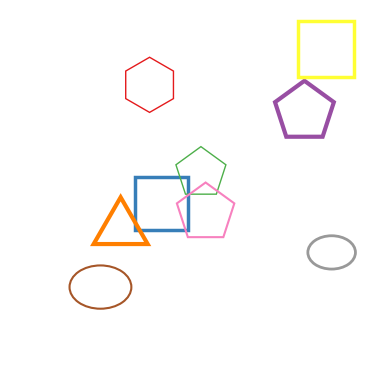[{"shape": "hexagon", "thickness": 1, "radius": 0.36, "center": [0.389, 0.78]}, {"shape": "square", "thickness": 2.5, "radius": 0.35, "center": [0.419, 0.471]}, {"shape": "pentagon", "thickness": 1, "radius": 0.34, "center": [0.522, 0.551]}, {"shape": "pentagon", "thickness": 3, "radius": 0.4, "center": [0.791, 0.71]}, {"shape": "triangle", "thickness": 3, "radius": 0.4, "center": [0.313, 0.407]}, {"shape": "square", "thickness": 2.5, "radius": 0.36, "center": [0.846, 0.873]}, {"shape": "oval", "thickness": 1.5, "radius": 0.4, "center": [0.261, 0.254]}, {"shape": "pentagon", "thickness": 1.5, "radius": 0.39, "center": [0.534, 0.447]}, {"shape": "oval", "thickness": 2, "radius": 0.31, "center": [0.861, 0.344]}]